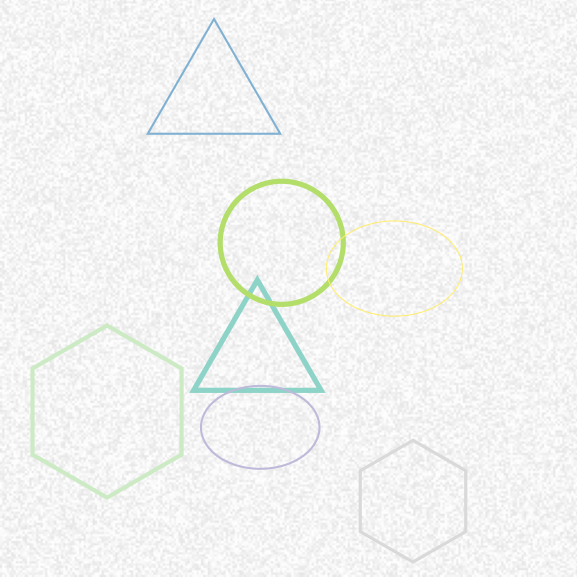[{"shape": "triangle", "thickness": 2.5, "radius": 0.64, "center": [0.446, 0.387]}, {"shape": "oval", "thickness": 1, "radius": 0.51, "center": [0.451, 0.259]}, {"shape": "triangle", "thickness": 1, "radius": 0.66, "center": [0.371, 0.834]}, {"shape": "circle", "thickness": 2.5, "radius": 0.53, "center": [0.488, 0.579]}, {"shape": "hexagon", "thickness": 1.5, "radius": 0.53, "center": [0.715, 0.131]}, {"shape": "hexagon", "thickness": 2, "radius": 0.75, "center": [0.185, 0.287]}, {"shape": "oval", "thickness": 0.5, "radius": 0.59, "center": [0.683, 0.534]}]